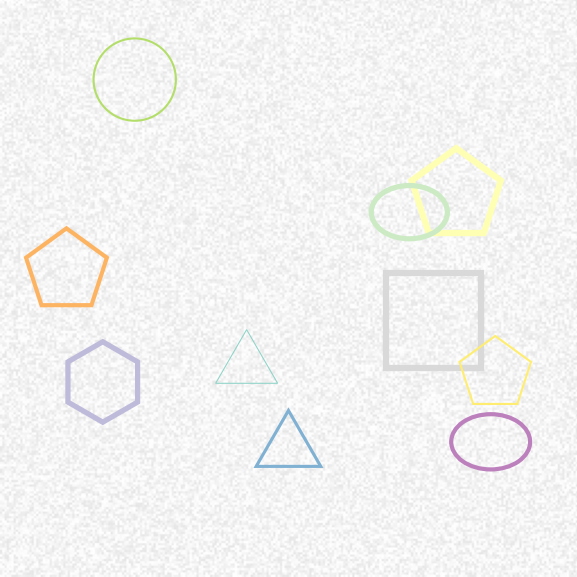[{"shape": "triangle", "thickness": 0.5, "radius": 0.31, "center": [0.427, 0.366]}, {"shape": "pentagon", "thickness": 3, "radius": 0.41, "center": [0.79, 0.661]}, {"shape": "hexagon", "thickness": 2.5, "radius": 0.35, "center": [0.178, 0.338]}, {"shape": "triangle", "thickness": 1.5, "radius": 0.32, "center": [0.499, 0.224]}, {"shape": "pentagon", "thickness": 2, "radius": 0.37, "center": [0.115, 0.53]}, {"shape": "circle", "thickness": 1, "radius": 0.36, "center": [0.233, 0.861]}, {"shape": "square", "thickness": 3, "radius": 0.41, "center": [0.75, 0.444]}, {"shape": "oval", "thickness": 2, "radius": 0.34, "center": [0.85, 0.234]}, {"shape": "oval", "thickness": 2.5, "radius": 0.33, "center": [0.709, 0.632]}, {"shape": "pentagon", "thickness": 1, "radius": 0.33, "center": [0.858, 0.352]}]